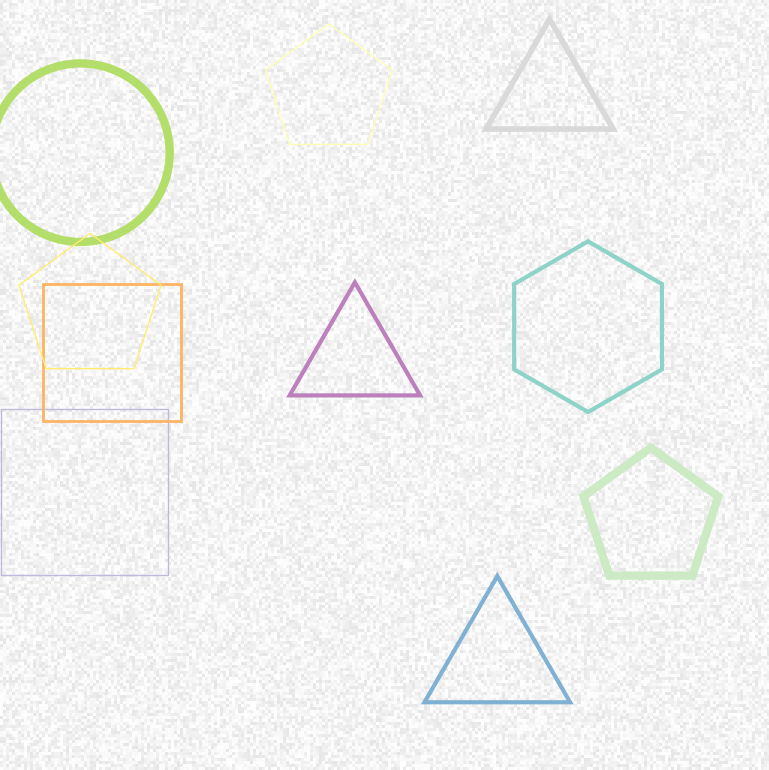[{"shape": "hexagon", "thickness": 1.5, "radius": 0.55, "center": [0.764, 0.576]}, {"shape": "pentagon", "thickness": 0.5, "radius": 0.43, "center": [0.427, 0.882]}, {"shape": "square", "thickness": 0.5, "radius": 0.54, "center": [0.11, 0.361]}, {"shape": "triangle", "thickness": 1.5, "radius": 0.55, "center": [0.646, 0.143]}, {"shape": "square", "thickness": 1, "radius": 0.45, "center": [0.145, 0.542]}, {"shape": "circle", "thickness": 3, "radius": 0.58, "center": [0.104, 0.802]}, {"shape": "triangle", "thickness": 2, "radius": 0.48, "center": [0.714, 0.88]}, {"shape": "triangle", "thickness": 1.5, "radius": 0.49, "center": [0.461, 0.535]}, {"shape": "pentagon", "thickness": 3, "radius": 0.46, "center": [0.845, 0.327]}, {"shape": "pentagon", "thickness": 0.5, "radius": 0.49, "center": [0.117, 0.6]}]